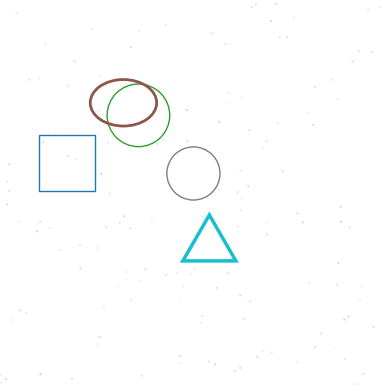[{"shape": "square", "thickness": 1, "radius": 0.36, "center": [0.175, 0.576]}, {"shape": "circle", "thickness": 1, "radius": 0.41, "center": [0.36, 0.7]}, {"shape": "oval", "thickness": 2, "radius": 0.43, "center": [0.321, 0.733]}, {"shape": "circle", "thickness": 1, "radius": 0.34, "center": [0.502, 0.549]}, {"shape": "triangle", "thickness": 2.5, "radius": 0.4, "center": [0.544, 0.362]}]